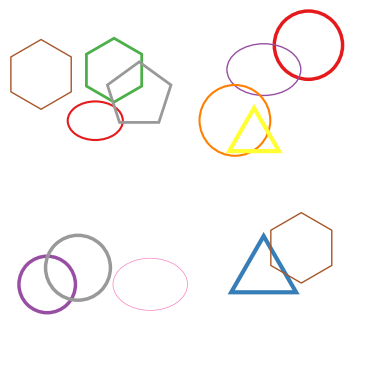[{"shape": "circle", "thickness": 2.5, "radius": 0.44, "center": [0.801, 0.883]}, {"shape": "oval", "thickness": 1.5, "radius": 0.36, "center": [0.247, 0.686]}, {"shape": "triangle", "thickness": 3, "radius": 0.49, "center": [0.685, 0.29]}, {"shape": "hexagon", "thickness": 2, "radius": 0.41, "center": [0.296, 0.818]}, {"shape": "oval", "thickness": 1, "radius": 0.48, "center": [0.685, 0.819]}, {"shape": "circle", "thickness": 2.5, "radius": 0.37, "center": [0.123, 0.261]}, {"shape": "circle", "thickness": 1.5, "radius": 0.46, "center": [0.61, 0.687]}, {"shape": "triangle", "thickness": 3, "radius": 0.37, "center": [0.66, 0.645]}, {"shape": "hexagon", "thickness": 1, "radius": 0.46, "center": [0.783, 0.356]}, {"shape": "hexagon", "thickness": 1, "radius": 0.45, "center": [0.107, 0.807]}, {"shape": "oval", "thickness": 0.5, "radius": 0.48, "center": [0.39, 0.262]}, {"shape": "pentagon", "thickness": 2, "radius": 0.43, "center": [0.362, 0.752]}, {"shape": "circle", "thickness": 2.5, "radius": 0.42, "center": [0.203, 0.305]}]